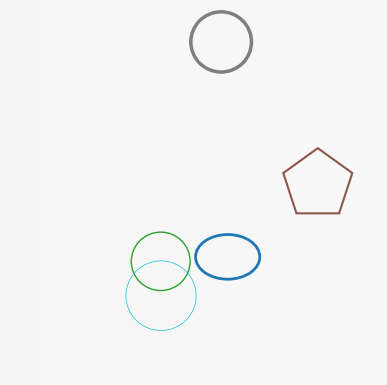[{"shape": "oval", "thickness": 2, "radius": 0.41, "center": [0.588, 0.333]}, {"shape": "circle", "thickness": 1, "radius": 0.38, "center": [0.415, 0.321]}, {"shape": "pentagon", "thickness": 1.5, "radius": 0.47, "center": [0.82, 0.522]}, {"shape": "circle", "thickness": 2.5, "radius": 0.39, "center": [0.571, 0.891]}, {"shape": "circle", "thickness": 0.5, "radius": 0.45, "center": [0.416, 0.232]}]